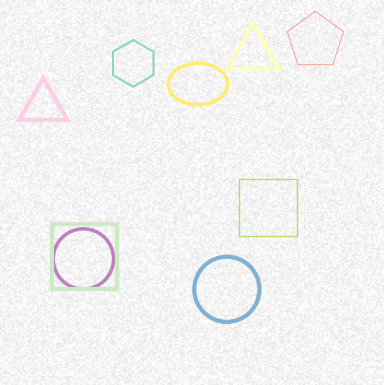[{"shape": "hexagon", "thickness": 1.5, "radius": 0.3, "center": [0.346, 0.835]}, {"shape": "triangle", "thickness": 2.5, "radius": 0.39, "center": [0.658, 0.861]}, {"shape": "pentagon", "thickness": 0.5, "radius": 0.38, "center": [0.819, 0.894]}, {"shape": "circle", "thickness": 3, "radius": 0.42, "center": [0.589, 0.249]}, {"shape": "square", "thickness": 1, "radius": 0.37, "center": [0.696, 0.462]}, {"shape": "triangle", "thickness": 3, "radius": 0.36, "center": [0.112, 0.725]}, {"shape": "circle", "thickness": 2.5, "radius": 0.39, "center": [0.217, 0.327]}, {"shape": "square", "thickness": 3, "radius": 0.42, "center": [0.22, 0.335]}, {"shape": "oval", "thickness": 2.5, "radius": 0.39, "center": [0.514, 0.782]}]